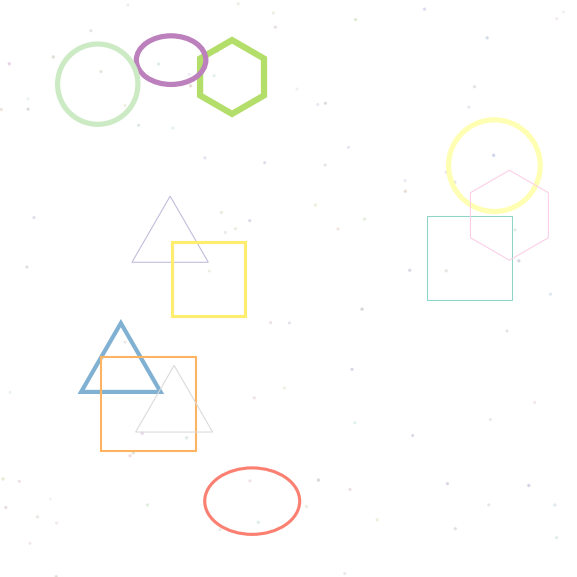[{"shape": "square", "thickness": 0.5, "radius": 0.37, "center": [0.813, 0.552]}, {"shape": "circle", "thickness": 2.5, "radius": 0.4, "center": [0.856, 0.712]}, {"shape": "triangle", "thickness": 0.5, "radius": 0.38, "center": [0.295, 0.583]}, {"shape": "oval", "thickness": 1.5, "radius": 0.41, "center": [0.437, 0.131]}, {"shape": "triangle", "thickness": 2, "radius": 0.4, "center": [0.209, 0.36]}, {"shape": "square", "thickness": 1, "radius": 0.41, "center": [0.257, 0.3]}, {"shape": "hexagon", "thickness": 3, "radius": 0.32, "center": [0.402, 0.866]}, {"shape": "hexagon", "thickness": 0.5, "radius": 0.39, "center": [0.882, 0.626]}, {"shape": "triangle", "thickness": 0.5, "radius": 0.38, "center": [0.301, 0.289]}, {"shape": "oval", "thickness": 2.5, "radius": 0.3, "center": [0.296, 0.895]}, {"shape": "circle", "thickness": 2.5, "radius": 0.35, "center": [0.169, 0.853]}, {"shape": "square", "thickness": 1.5, "radius": 0.32, "center": [0.361, 0.516]}]